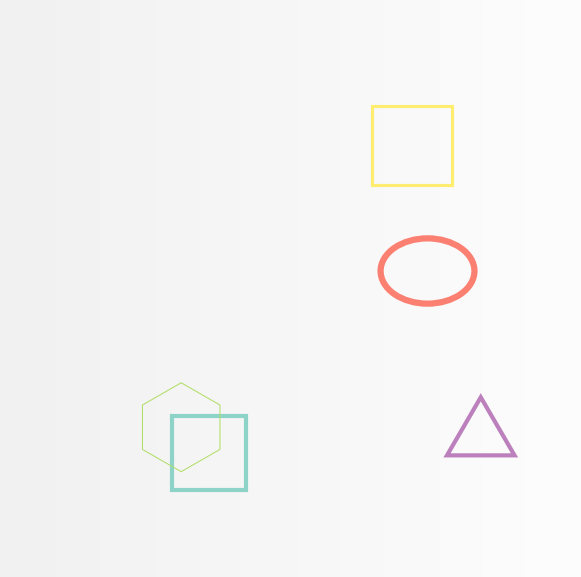[{"shape": "square", "thickness": 2, "radius": 0.32, "center": [0.36, 0.215]}, {"shape": "oval", "thickness": 3, "radius": 0.4, "center": [0.736, 0.53]}, {"shape": "hexagon", "thickness": 0.5, "radius": 0.38, "center": [0.312, 0.259]}, {"shape": "triangle", "thickness": 2, "radius": 0.34, "center": [0.827, 0.244]}, {"shape": "square", "thickness": 1.5, "radius": 0.34, "center": [0.709, 0.748]}]